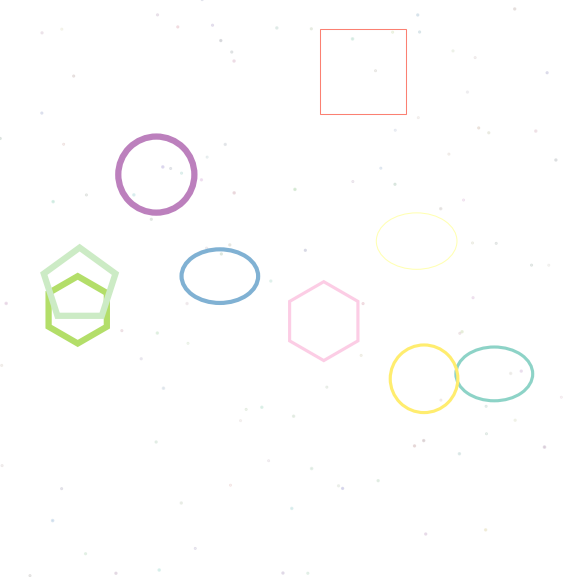[{"shape": "oval", "thickness": 1.5, "radius": 0.33, "center": [0.856, 0.352]}, {"shape": "oval", "thickness": 0.5, "radius": 0.35, "center": [0.721, 0.582]}, {"shape": "square", "thickness": 0.5, "radius": 0.37, "center": [0.629, 0.875]}, {"shape": "oval", "thickness": 2, "radius": 0.33, "center": [0.381, 0.521]}, {"shape": "hexagon", "thickness": 3, "radius": 0.29, "center": [0.135, 0.463]}, {"shape": "hexagon", "thickness": 1.5, "radius": 0.34, "center": [0.561, 0.443]}, {"shape": "circle", "thickness": 3, "radius": 0.33, "center": [0.271, 0.697]}, {"shape": "pentagon", "thickness": 3, "radius": 0.33, "center": [0.138, 0.505]}, {"shape": "circle", "thickness": 1.5, "radius": 0.29, "center": [0.734, 0.343]}]